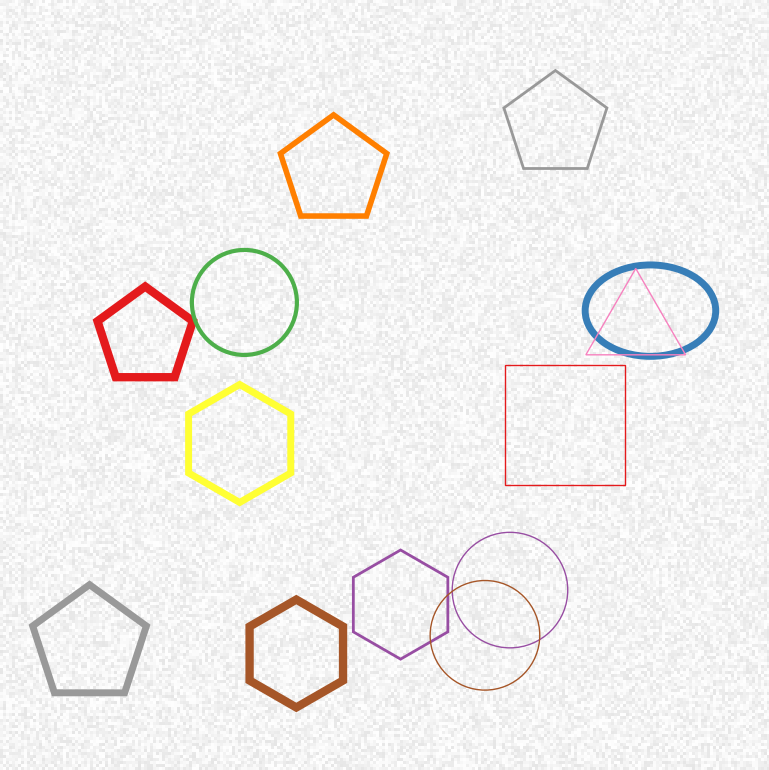[{"shape": "square", "thickness": 0.5, "radius": 0.39, "center": [0.734, 0.448]}, {"shape": "pentagon", "thickness": 3, "radius": 0.33, "center": [0.189, 0.563]}, {"shape": "oval", "thickness": 2.5, "radius": 0.42, "center": [0.845, 0.597]}, {"shape": "circle", "thickness": 1.5, "radius": 0.34, "center": [0.317, 0.607]}, {"shape": "circle", "thickness": 0.5, "radius": 0.38, "center": [0.662, 0.234]}, {"shape": "hexagon", "thickness": 1, "radius": 0.35, "center": [0.52, 0.215]}, {"shape": "pentagon", "thickness": 2, "radius": 0.36, "center": [0.433, 0.778]}, {"shape": "hexagon", "thickness": 2.5, "radius": 0.38, "center": [0.311, 0.424]}, {"shape": "hexagon", "thickness": 3, "radius": 0.35, "center": [0.385, 0.151]}, {"shape": "circle", "thickness": 0.5, "radius": 0.36, "center": [0.63, 0.175]}, {"shape": "triangle", "thickness": 0.5, "radius": 0.37, "center": [0.826, 0.577]}, {"shape": "pentagon", "thickness": 2.5, "radius": 0.39, "center": [0.116, 0.163]}, {"shape": "pentagon", "thickness": 1, "radius": 0.35, "center": [0.721, 0.838]}]